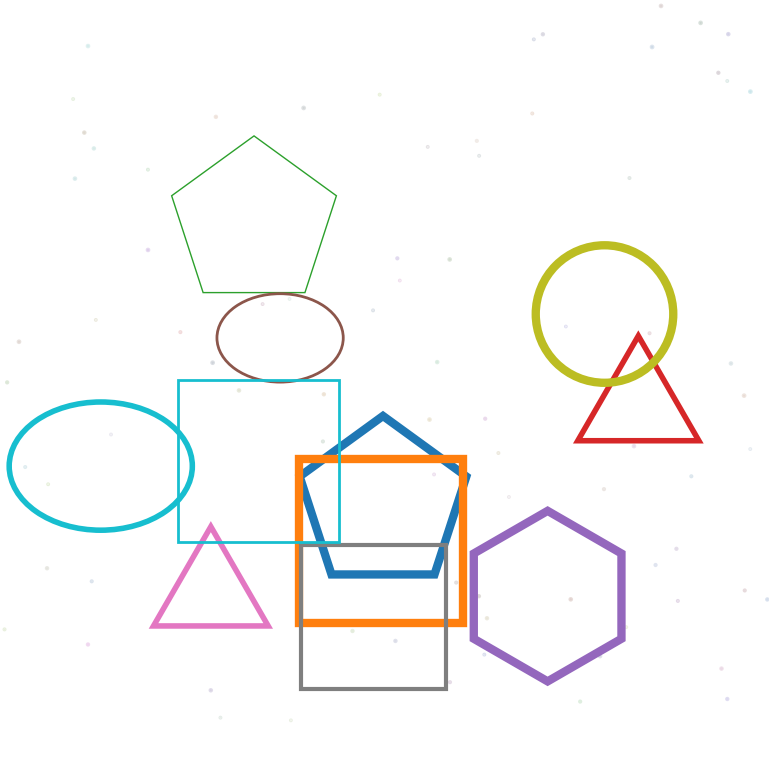[{"shape": "pentagon", "thickness": 3, "radius": 0.57, "center": [0.497, 0.346]}, {"shape": "square", "thickness": 3, "radius": 0.53, "center": [0.495, 0.297]}, {"shape": "pentagon", "thickness": 0.5, "radius": 0.56, "center": [0.33, 0.711]}, {"shape": "triangle", "thickness": 2, "radius": 0.45, "center": [0.829, 0.473]}, {"shape": "hexagon", "thickness": 3, "radius": 0.55, "center": [0.711, 0.226]}, {"shape": "oval", "thickness": 1, "radius": 0.41, "center": [0.364, 0.561]}, {"shape": "triangle", "thickness": 2, "radius": 0.43, "center": [0.274, 0.23]}, {"shape": "square", "thickness": 1.5, "radius": 0.47, "center": [0.485, 0.199]}, {"shape": "circle", "thickness": 3, "radius": 0.45, "center": [0.785, 0.592]}, {"shape": "oval", "thickness": 2, "radius": 0.59, "center": [0.131, 0.395]}, {"shape": "square", "thickness": 1, "radius": 0.52, "center": [0.336, 0.401]}]